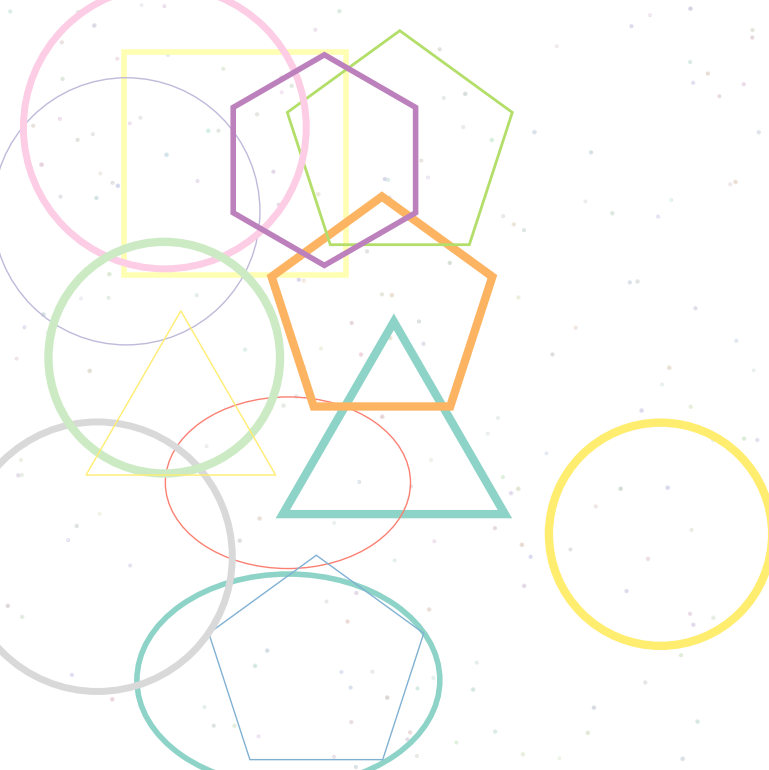[{"shape": "triangle", "thickness": 3, "radius": 0.83, "center": [0.512, 0.416]}, {"shape": "oval", "thickness": 2, "radius": 0.98, "center": [0.375, 0.117]}, {"shape": "square", "thickness": 2, "radius": 0.72, "center": [0.306, 0.788]}, {"shape": "circle", "thickness": 0.5, "radius": 0.87, "center": [0.164, 0.726]}, {"shape": "oval", "thickness": 0.5, "radius": 0.8, "center": [0.374, 0.373]}, {"shape": "pentagon", "thickness": 0.5, "radius": 0.73, "center": [0.411, 0.132]}, {"shape": "pentagon", "thickness": 3, "radius": 0.75, "center": [0.496, 0.594]}, {"shape": "pentagon", "thickness": 1, "radius": 0.77, "center": [0.519, 0.807]}, {"shape": "circle", "thickness": 2.5, "radius": 0.92, "center": [0.214, 0.834]}, {"shape": "circle", "thickness": 2.5, "radius": 0.88, "center": [0.127, 0.277]}, {"shape": "hexagon", "thickness": 2, "radius": 0.68, "center": [0.421, 0.792]}, {"shape": "circle", "thickness": 3, "radius": 0.75, "center": [0.213, 0.536]}, {"shape": "triangle", "thickness": 0.5, "radius": 0.71, "center": [0.235, 0.454]}, {"shape": "circle", "thickness": 3, "radius": 0.72, "center": [0.858, 0.306]}]